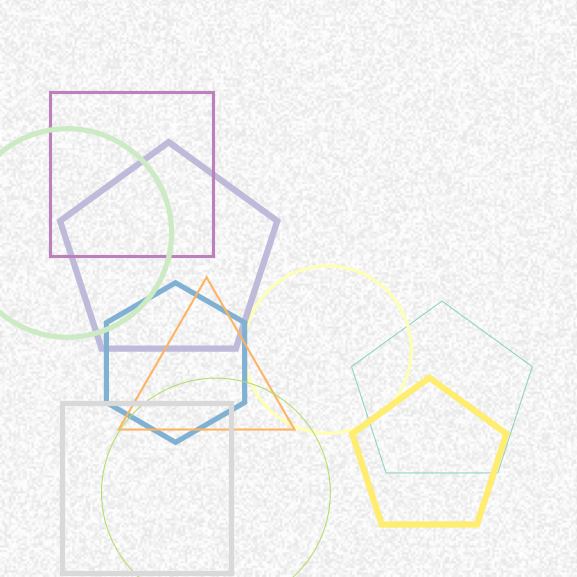[{"shape": "pentagon", "thickness": 0.5, "radius": 0.82, "center": [0.765, 0.313]}, {"shape": "circle", "thickness": 1.5, "radius": 0.72, "center": [0.567, 0.394]}, {"shape": "pentagon", "thickness": 3, "radius": 0.99, "center": [0.292, 0.555]}, {"shape": "hexagon", "thickness": 2.5, "radius": 0.69, "center": [0.304, 0.371]}, {"shape": "triangle", "thickness": 1, "radius": 0.88, "center": [0.358, 0.343]}, {"shape": "circle", "thickness": 0.5, "radius": 0.99, "center": [0.374, 0.146]}, {"shape": "square", "thickness": 2.5, "radius": 0.73, "center": [0.253, 0.154]}, {"shape": "square", "thickness": 1.5, "radius": 0.71, "center": [0.228, 0.698]}, {"shape": "circle", "thickness": 2.5, "radius": 0.9, "center": [0.117, 0.596]}, {"shape": "pentagon", "thickness": 3, "radius": 0.7, "center": [0.743, 0.205]}]